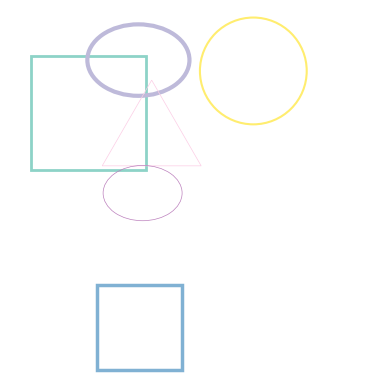[{"shape": "square", "thickness": 2, "radius": 0.75, "center": [0.23, 0.706]}, {"shape": "oval", "thickness": 3, "radius": 0.66, "center": [0.36, 0.844]}, {"shape": "square", "thickness": 2.5, "radius": 0.55, "center": [0.362, 0.15]}, {"shape": "triangle", "thickness": 0.5, "radius": 0.74, "center": [0.394, 0.643]}, {"shape": "oval", "thickness": 0.5, "radius": 0.51, "center": [0.37, 0.499]}, {"shape": "circle", "thickness": 1.5, "radius": 0.69, "center": [0.658, 0.816]}]